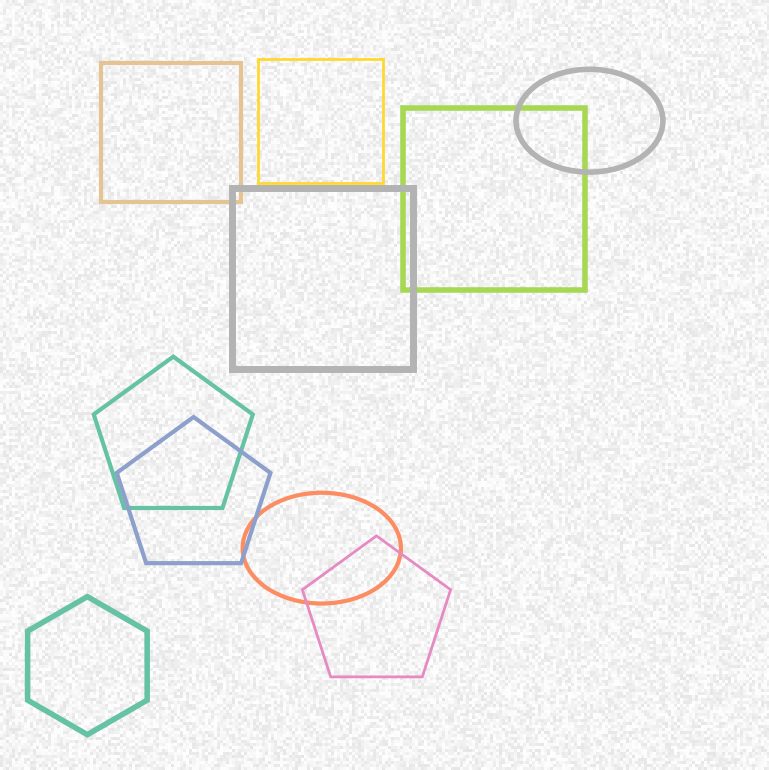[{"shape": "pentagon", "thickness": 1.5, "radius": 0.54, "center": [0.225, 0.428]}, {"shape": "hexagon", "thickness": 2, "radius": 0.45, "center": [0.113, 0.136]}, {"shape": "oval", "thickness": 1.5, "radius": 0.51, "center": [0.418, 0.288]}, {"shape": "pentagon", "thickness": 1.5, "radius": 0.52, "center": [0.251, 0.353]}, {"shape": "pentagon", "thickness": 1, "radius": 0.51, "center": [0.489, 0.203]}, {"shape": "square", "thickness": 2, "radius": 0.59, "center": [0.642, 0.742]}, {"shape": "square", "thickness": 1, "radius": 0.4, "center": [0.416, 0.843]}, {"shape": "square", "thickness": 1.5, "radius": 0.45, "center": [0.222, 0.828]}, {"shape": "oval", "thickness": 2, "radius": 0.48, "center": [0.766, 0.843]}, {"shape": "square", "thickness": 2.5, "radius": 0.59, "center": [0.419, 0.638]}]